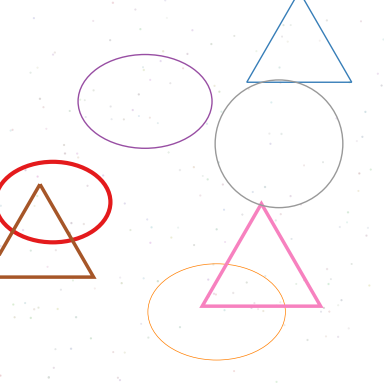[{"shape": "oval", "thickness": 3, "radius": 0.75, "center": [0.137, 0.475]}, {"shape": "triangle", "thickness": 1, "radius": 0.79, "center": [0.777, 0.865]}, {"shape": "oval", "thickness": 1, "radius": 0.87, "center": [0.377, 0.737]}, {"shape": "oval", "thickness": 0.5, "radius": 0.89, "center": [0.563, 0.19]}, {"shape": "triangle", "thickness": 2.5, "radius": 0.8, "center": [0.104, 0.361]}, {"shape": "triangle", "thickness": 2.5, "radius": 0.89, "center": [0.679, 0.293]}, {"shape": "circle", "thickness": 1, "radius": 0.83, "center": [0.725, 0.626]}]